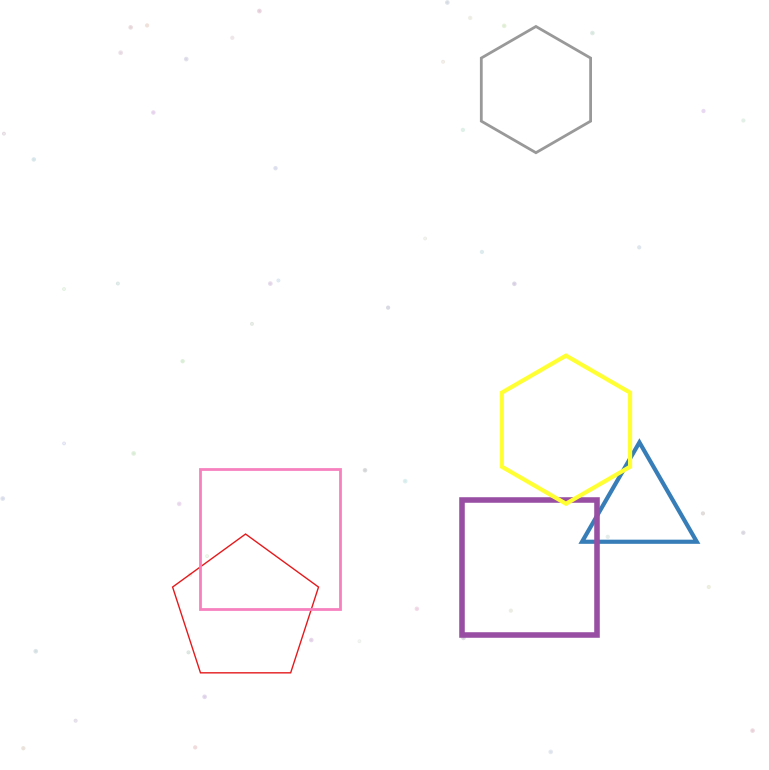[{"shape": "pentagon", "thickness": 0.5, "radius": 0.5, "center": [0.319, 0.207]}, {"shape": "triangle", "thickness": 1.5, "radius": 0.43, "center": [0.83, 0.339]}, {"shape": "square", "thickness": 2, "radius": 0.44, "center": [0.688, 0.263]}, {"shape": "hexagon", "thickness": 1.5, "radius": 0.48, "center": [0.735, 0.442]}, {"shape": "square", "thickness": 1, "radius": 0.46, "center": [0.35, 0.3]}, {"shape": "hexagon", "thickness": 1, "radius": 0.41, "center": [0.696, 0.884]}]